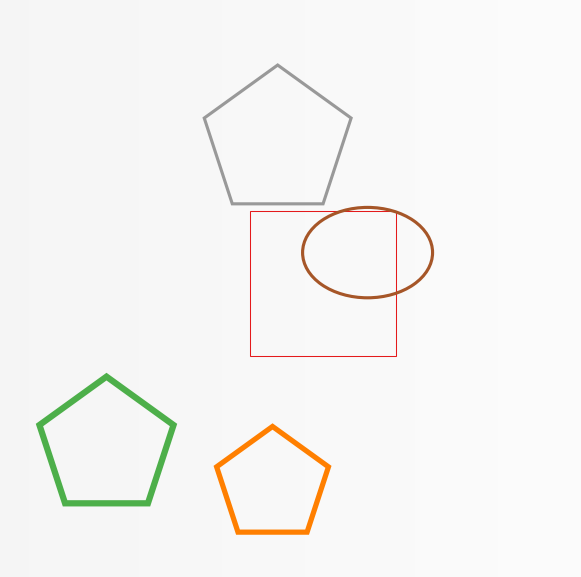[{"shape": "square", "thickness": 0.5, "radius": 0.63, "center": [0.556, 0.509]}, {"shape": "pentagon", "thickness": 3, "radius": 0.61, "center": [0.183, 0.226]}, {"shape": "pentagon", "thickness": 2.5, "radius": 0.51, "center": [0.469, 0.159]}, {"shape": "oval", "thickness": 1.5, "radius": 0.56, "center": [0.632, 0.562]}, {"shape": "pentagon", "thickness": 1.5, "radius": 0.66, "center": [0.478, 0.754]}]